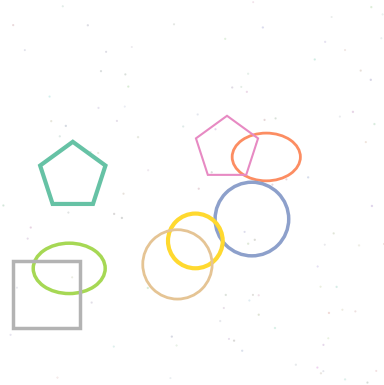[{"shape": "pentagon", "thickness": 3, "radius": 0.45, "center": [0.189, 0.542]}, {"shape": "oval", "thickness": 2, "radius": 0.44, "center": [0.692, 0.592]}, {"shape": "circle", "thickness": 2.5, "radius": 0.48, "center": [0.654, 0.431]}, {"shape": "pentagon", "thickness": 1.5, "radius": 0.42, "center": [0.59, 0.614]}, {"shape": "oval", "thickness": 2.5, "radius": 0.47, "center": [0.18, 0.303]}, {"shape": "circle", "thickness": 3, "radius": 0.36, "center": [0.507, 0.374]}, {"shape": "circle", "thickness": 2, "radius": 0.45, "center": [0.461, 0.313]}, {"shape": "square", "thickness": 2.5, "radius": 0.44, "center": [0.122, 0.235]}]